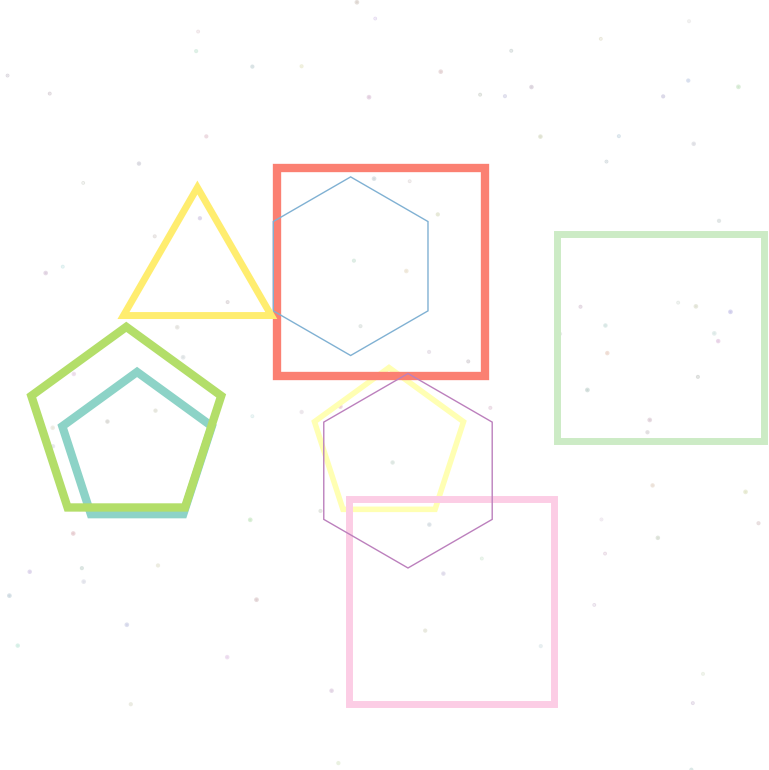[{"shape": "pentagon", "thickness": 3, "radius": 0.51, "center": [0.178, 0.415]}, {"shape": "pentagon", "thickness": 2, "radius": 0.51, "center": [0.505, 0.421]}, {"shape": "square", "thickness": 3, "radius": 0.68, "center": [0.495, 0.647]}, {"shape": "hexagon", "thickness": 0.5, "radius": 0.58, "center": [0.455, 0.654]}, {"shape": "pentagon", "thickness": 3, "radius": 0.65, "center": [0.164, 0.446]}, {"shape": "square", "thickness": 2.5, "radius": 0.67, "center": [0.586, 0.219]}, {"shape": "hexagon", "thickness": 0.5, "radius": 0.63, "center": [0.53, 0.389]}, {"shape": "square", "thickness": 2.5, "radius": 0.67, "center": [0.858, 0.561]}, {"shape": "triangle", "thickness": 2.5, "radius": 0.55, "center": [0.256, 0.646]}]